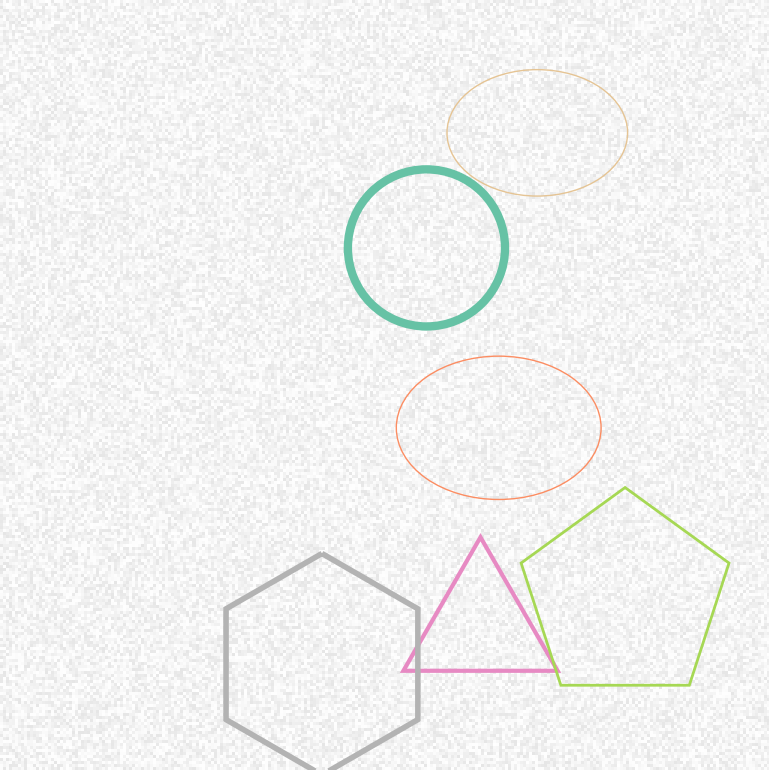[{"shape": "circle", "thickness": 3, "radius": 0.51, "center": [0.554, 0.678]}, {"shape": "oval", "thickness": 0.5, "radius": 0.66, "center": [0.648, 0.444]}, {"shape": "triangle", "thickness": 1.5, "radius": 0.58, "center": [0.624, 0.187]}, {"shape": "pentagon", "thickness": 1, "radius": 0.71, "center": [0.812, 0.225]}, {"shape": "oval", "thickness": 0.5, "radius": 0.59, "center": [0.698, 0.827]}, {"shape": "hexagon", "thickness": 2, "radius": 0.72, "center": [0.418, 0.137]}]